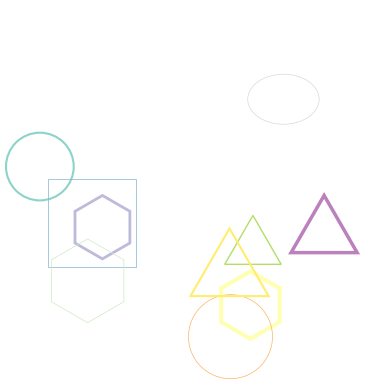[{"shape": "circle", "thickness": 1.5, "radius": 0.44, "center": [0.104, 0.567]}, {"shape": "hexagon", "thickness": 3, "radius": 0.44, "center": [0.65, 0.207]}, {"shape": "hexagon", "thickness": 2, "radius": 0.41, "center": [0.266, 0.41]}, {"shape": "square", "thickness": 0.5, "radius": 0.57, "center": [0.24, 0.421]}, {"shape": "circle", "thickness": 0.5, "radius": 0.55, "center": [0.599, 0.126]}, {"shape": "triangle", "thickness": 1, "radius": 0.42, "center": [0.657, 0.356]}, {"shape": "oval", "thickness": 0.5, "radius": 0.46, "center": [0.736, 0.742]}, {"shape": "triangle", "thickness": 2.5, "radius": 0.5, "center": [0.842, 0.393]}, {"shape": "hexagon", "thickness": 0.5, "radius": 0.54, "center": [0.228, 0.271]}, {"shape": "triangle", "thickness": 1.5, "radius": 0.59, "center": [0.596, 0.29]}]